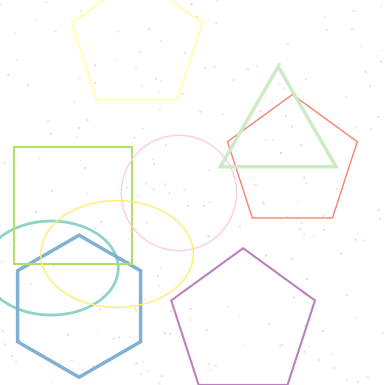[{"shape": "oval", "thickness": 2, "radius": 0.87, "center": [0.133, 0.304]}, {"shape": "pentagon", "thickness": 1.5, "radius": 0.89, "center": [0.356, 0.885]}, {"shape": "pentagon", "thickness": 1, "radius": 0.89, "center": [0.759, 0.577]}, {"shape": "hexagon", "thickness": 2.5, "radius": 0.92, "center": [0.205, 0.205]}, {"shape": "square", "thickness": 1.5, "radius": 0.76, "center": [0.189, 0.466]}, {"shape": "circle", "thickness": 1, "radius": 0.75, "center": [0.465, 0.499]}, {"shape": "pentagon", "thickness": 1.5, "radius": 0.98, "center": [0.631, 0.159]}, {"shape": "triangle", "thickness": 2.5, "radius": 0.87, "center": [0.723, 0.654]}, {"shape": "oval", "thickness": 1, "radius": 0.99, "center": [0.304, 0.34]}]